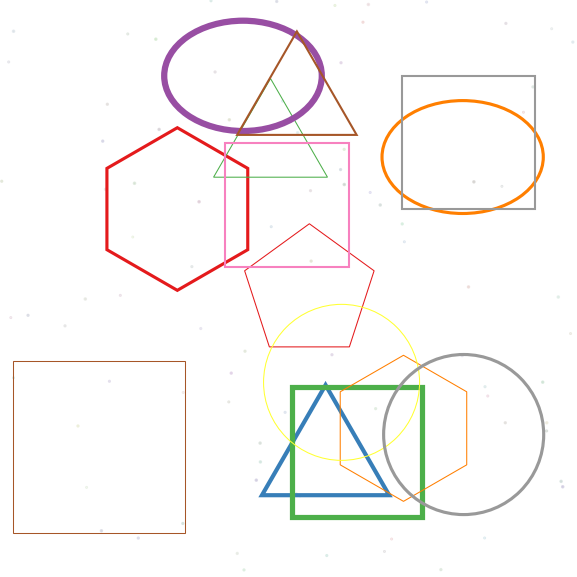[{"shape": "pentagon", "thickness": 0.5, "radius": 0.59, "center": [0.536, 0.494]}, {"shape": "hexagon", "thickness": 1.5, "radius": 0.7, "center": [0.307, 0.637]}, {"shape": "triangle", "thickness": 2, "radius": 0.64, "center": [0.564, 0.205]}, {"shape": "triangle", "thickness": 0.5, "radius": 0.57, "center": [0.468, 0.749]}, {"shape": "square", "thickness": 2.5, "radius": 0.56, "center": [0.618, 0.216]}, {"shape": "oval", "thickness": 3, "radius": 0.68, "center": [0.421, 0.868]}, {"shape": "hexagon", "thickness": 0.5, "radius": 0.63, "center": [0.699, 0.257]}, {"shape": "oval", "thickness": 1.5, "radius": 0.7, "center": [0.801, 0.727]}, {"shape": "circle", "thickness": 0.5, "radius": 0.68, "center": [0.591, 0.337]}, {"shape": "square", "thickness": 0.5, "radius": 0.74, "center": [0.171, 0.225]}, {"shape": "triangle", "thickness": 1, "radius": 0.6, "center": [0.514, 0.825]}, {"shape": "square", "thickness": 1, "radius": 0.54, "center": [0.498, 0.645]}, {"shape": "square", "thickness": 1, "radius": 0.57, "center": [0.811, 0.753]}, {"shape": "circle", "thickness": 1.5, "radius": 0.69, "center": [0.803, 0.247]}]